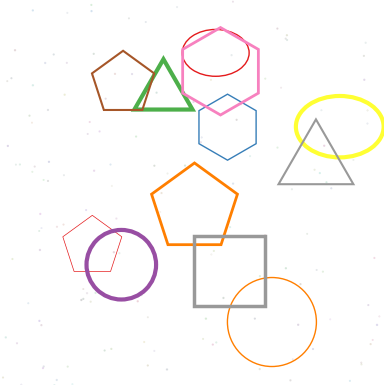[{"shape": "oval", "thickness": 1, "radius": 0.43, "center": [0.56, 0.863]}, {"shape": "pentagon", "thickness": 0.5, "radius": 0.4, "center": [0.24, 0.36]}, {"shape": "hexagon", "thickness": 1, "radius": 0.43, "center": [0.591, 0.67]}, {"shape": "triangle", "thickness": 3, "radius": 0.44, "center": [0.425, 0.759]}, {"shape": "circle", "thickness": 3, "radius": 0.45, "center": [0.315, 0.312]}, {"shape": "pentagon", "thickness": 2, "radius": 0.59, "center": [0.505, 0.459]}, {"shape": "circle", "thickness": 1, "radius": 0.58, "center": [0.706, 0.164]}, {"shape": "oval", "thickness": 3, "radius": 0.57, "center": [0.882, 0.671]}, {"shape": "pentagon", "thickness": 1.5, "radius": 0.42, "center": [0.32, 0.783]}, {"shape": "hexagon", "thickness": 2, "radius": 0.57, "center": [0.573, 0.815]}, {"shape": "triangle", "thickness": 1.5, "radius": 0.56, "center": [0.821, 0.578]}, {"shape": "square", "thickness": 2.5, "radius": 0.46, "center": [0.596, 0.296]}]